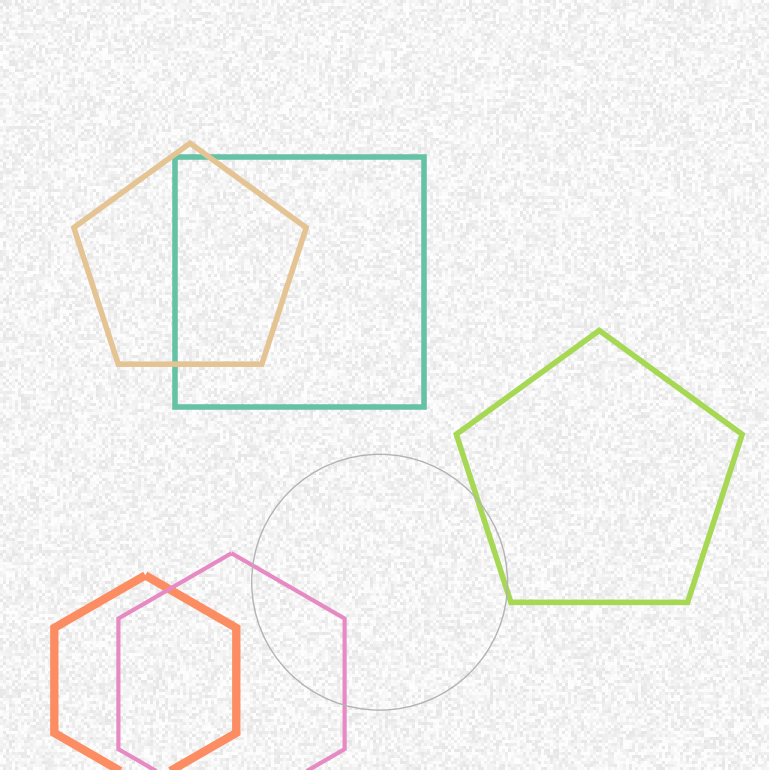[{"shape": "square", "thickness": 2, "radius": 0.81, "center": [0.389, 0.634]}, {"shape": "hexagon", "thickness": 3, "radius": 0.68, "center": [0.189, 0.116]}, {"shape": "hexagon", "thickness": 1.5, "radius": 0.85, "center": [0.301, 0.112]}, {"shape": "pentagon", "thickness": 2, "radius": 0.98, "center": [0.778, 0.376]}, {"shape": "pentagon", "thickness": 2, "radius": 0.79, "center": [0.247, 0.655]}, {"shape": "circle", "thickness": 0.5, "radius": 0.83, "center": [0.493, 0.244]}]